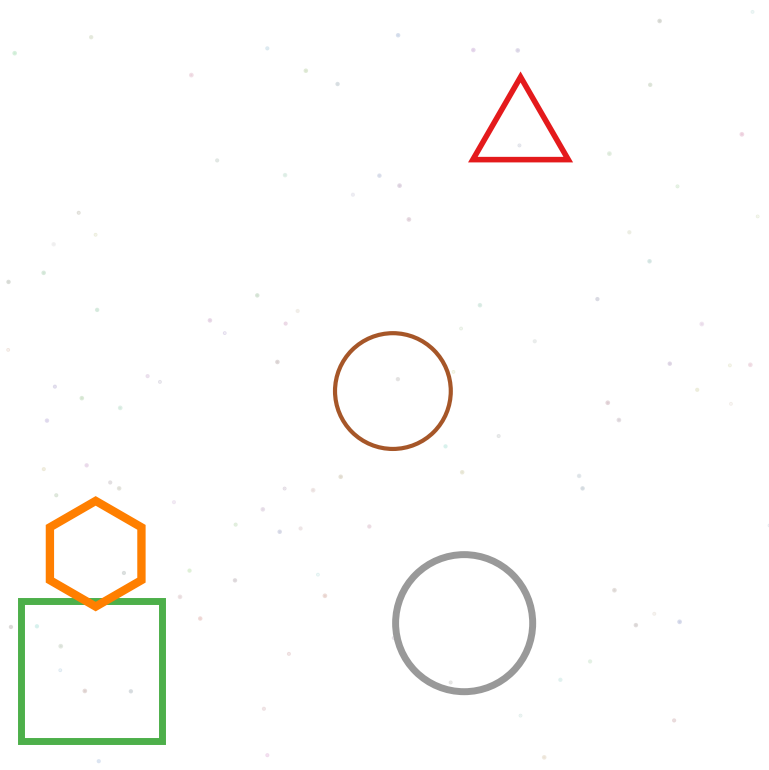[{"shape": "triangle", "thickness": 2, "radius": 0.36, "center": [0.676, 0.828]}, {"shape": "square", "thickness": 2.5, "radius": 0.46, "center": [0.119, 0.129]}, {"shape": "hexagon", "thickness": 3, "radius": 0.34, "center": [0.124, 0.281]}, {"shape": "circle", "thickness": 1.5, "radius": 0.38, "center": [0.51, 0.492]}, {"shape": "circle", "thickness": 2.5, "radius": 0.45, "center": [0.603, 0.191]}]